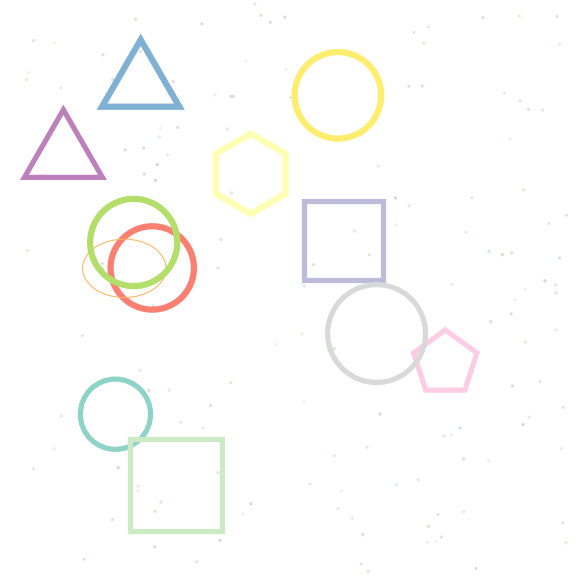[{"shape": "circle", "thickness": 2.5, "radius": 0.3, "center": [0.2, 0.282]}, {"shape": "hexagon", "thickness": 3, "radius": 0.35, "center": [0.434, 0.698]}, {"shape": "square", "thickness": 2.5, "radius": 0.34, "center": [0.595, 0.583]}, {"shape": "circle", "thickness": 3, "radius": 0.36, "center": [0.264, 0.535]}, {"shape": "triangle", "thickness": 3, "radius": 0.39, "center": [0.244, 0.853]}, {"shape": "oval", "thickness": 0.5, "radius": 0.36, "center": [0.215, 0.535]}, {"shape": "circle", "thickness": 3, "radius": 0.38, "center": [0.232, 0.579]}, {"shape": "pentagon", "thickness": 2.5, "radius": 0.29, "center": [0.771, 0.37]}, {"shape": "circle", "thickness": 2.5, "radius": 0.42, "center": [0.652, 0.422]}, {"shape": "triangle", "thickness": 2.5, "radius": 0.39, "center": [0.11, 0.731]}, {"shape": "square", "thickness": 2.5, "radius": 0.4, "center": [0.305, 0.16]}, {"shape": "circle", "thickness": 3, "radius": 0.37, "center": [0.585, 0.834]}]